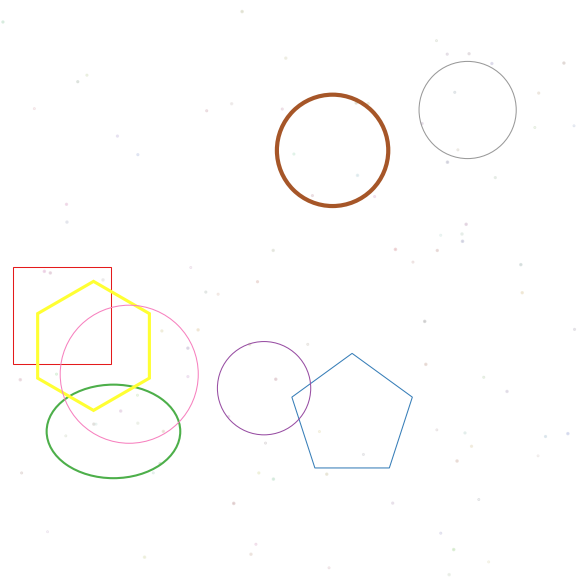[{"shape": "square", "thickness": 0.5, "radius": 0.42, "center": [0.107, 0.453]}, {"shape": "pentagon", "thickness": 0.5, "radius": 0.55, "center": [0.61, 0.278]}, {"shape": "oval", "thickness": 1, "radius": 0.58, "center": [0.196, 0.252]}, {"shape": "circle", "thickness": 0.5, "radius": 0.4, "center": [0.457, 0.327]}, {"shape": "hexagon", "thickness": 1.5, "radius": 0.56, "center": [0.162, 0.4]}, {"shape": "circle", "thickness": 2, "radius": 0.48, "center": [0.576, 0.739]}, {"shape": "circle", "thickness": 0.5, "radius": 0.6, "center": [0.224, 0.351]}, {"shape": "circle", "thickness": 0.5, "radius": 0.42, "center": [0.81, 0.809]}]